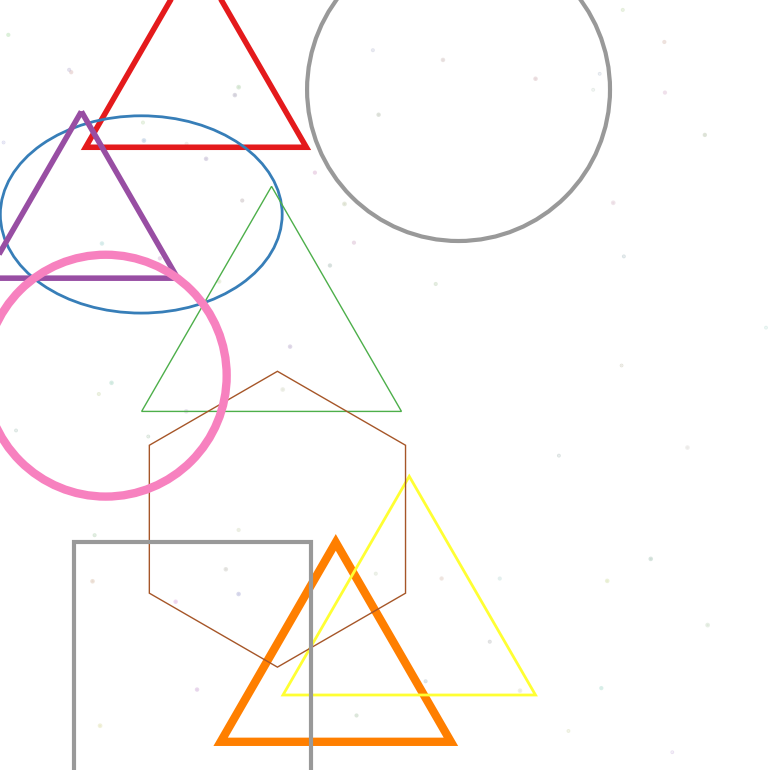[{"shape": "triangle", "thickness": 2, "radius": 0.83, "center": [0.255, 0.891]}, {"shape": "oval", "thickness": 1, "radius": 0.92, "center": [0.183, 0.722]}, {"shape": "triangle", "thickness": 0.5, "radius": 0.97, "center": [0.353, 0.563]}, {"shape": "triangle", "thickness": 2, "radius": 0.72, "center": [0.106, 0.711]}, {"shape": "triangle", "thickness": 3, "radius": 0.86, "center": [0.436, 0.123]}, {"shape": "triangle", "thickness": 1, "radius": 0.95, "center": [0.531, 0.192]}, {"shape": "hexagon", "thickness": 0.5, "radius": 0.96, "center": [0.36, 0.326]}, {"shape": "circle", "thickness": 3, "radius": 0.79, "center": [0.137, 0.512]}, {"shape": "circle", "thickness": 1.5, "radius": 0.98, "center": [0.596, 0.884]}, {"shape": "square", "thickness": 1.5, "radius": 0.77, "center": [0.25, 0.142]}]